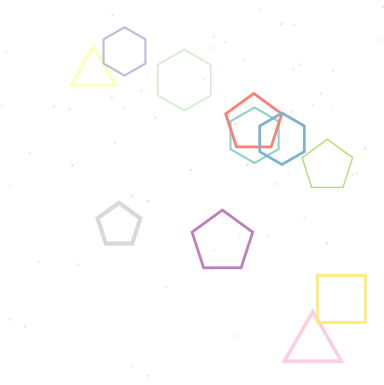[{"shape": "hexagon", "thickness": 1.5, "radius": 0.36, "center": [0.661, 0.649]}, {"shape": "triangle", "thickness": 2, "radius": 0.33, "center": [0.243, 0.812]}, {"shape": "hexagon", "thickness": 1.5, "radius": 0.31, "center": [0.323, 0.866]}, {"shape": "pentagon", "thickness": 2, "radius": 0.38, "center": [0.659, 0.681]}, {"shape": "hexagon", "thickness": 2, "radius": 0.33, "center": [0.732, 0.64]}, {"shape": "pentagon", "thickness": 1, "radius": 0.34, "center": [0.85, 0.569]}, {"shape": "triangle", "thickness": 2.5, "radius": 0.43, "center": [0.813, 0.105]}, {"shape": "pentagon", "thickness": 3, "radius": 0.29, "center": [0.309, 0.415]}, {"shape": "pentagon", "thickness": 2, "radius": 0.41, "center": [0.578, 0.371]}, {"shape": "hexagon", "thickness": 1, "radius": 0.4, "center": [0.479, 0.792]}, {"shape": "square", "thickness": 2, "radius": 0.31, "center": [0.885, 0.225]}]